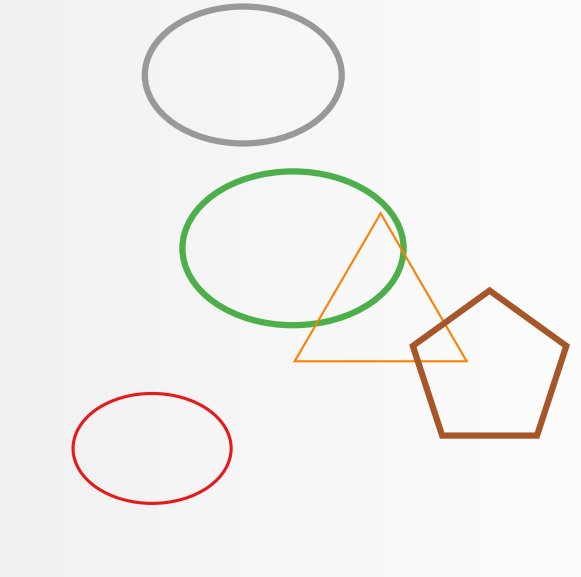[{"shape": "oval", "thickness": 1.5, "radius": 0.68, "center": [0.262, 0.223]}, {"shape": "oval", "thickness": 3, "radius": 0.95, "center": [0.504, 0.569]}, {"shape": "triangle", "thickness": 1, "radius": 0.85, "center": [0.655, 0.459]}, {"shape": "pentagon", "thickness": 3, "radius": 0.69, "center": [0.842, 0.357]}, {"shape": "oval", "thickness": 3, "radius": 0.85, "center": [0.419, 0.869]}]